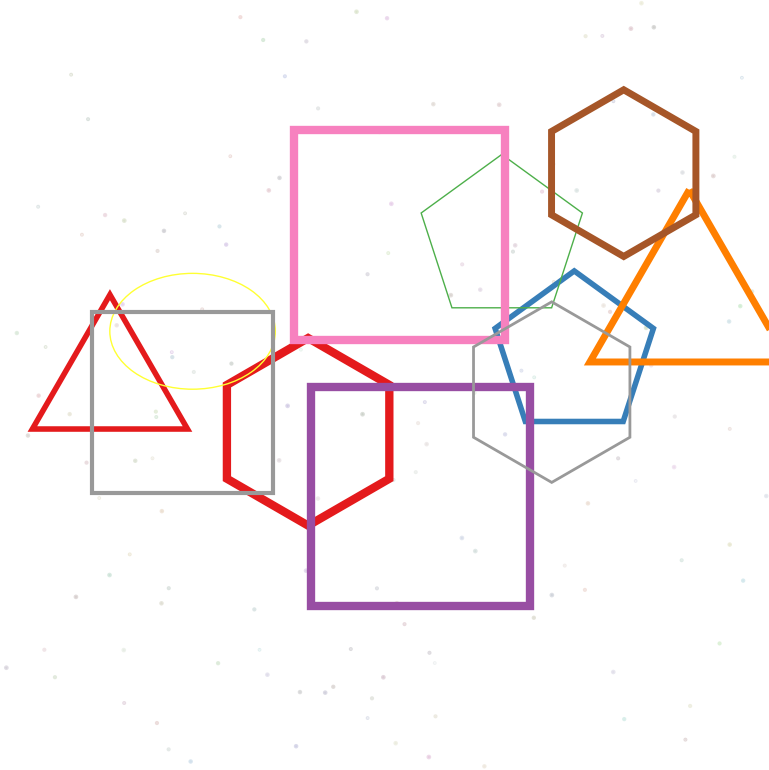[{"shape": "triangle", "thickness": 2, "radius": 0.58, "center": [0.143, 0.501]}, {"shape": "hexagon", "thickness": 3, "radius": 0.61, "center": [0.4, 0.439]}, {"shape": "pentagon", "thickness": 2, "radius": 0.54, "center": [0.746, 0.54]}, {"shape": "pentagon", "thickness": 0.5, "radius": 0.55, "center": [0.652, 0.689]}, {"shape": "square", "thickness": 3, "radius": 0.71, "center": [0.546, 0.355]}, {"shape": "triangle", "thickness": 2.5, "radius": 0.75, "center": [0.895, 0.604]}, {"shape": "oval", "thickness": 0.5, "radius": 0.54, "center": [0.25, 0.57]}, {"shape": "hexagon", "thickness": 2.5, "radius": 0.54, "center": [0.81, 0.775]}, {"shape": "square", "thickness": 3, "radius": 0.68, "center": [0.519, 0.695]}, {"shape": "square", "thickness": 1.5, "radius": 0.59, "center": [0.237, 0.478]}, {"shape": "hexagon", "thickness": 1, "radius": 0.59, "center": [0.717, 0.491]}]